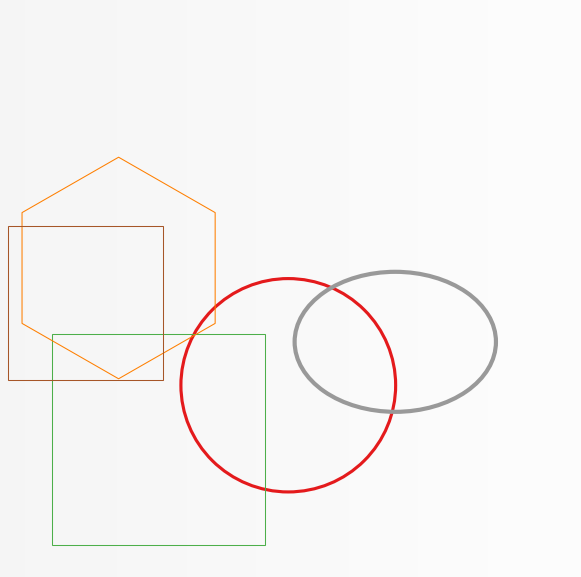[{"shape": "circle", "thickness": 1.5, "radius": 0.92, "center": [0.496, 0.332]}, {"shape": "square", "thickness": 0.5, "radius": 0.91, "center": [0.273, 0.238]}, {"shape": "hexagon", "thickness": 0.5, "radius": 0.96, "center": [0.204, 0.535]}, {"shape": "square", "thickness": 0.5, "radius": 0.67, "center": [0.147, 0.475]}, {"shape": "oval", "thickness": 2, "radius": 0.87, "center": [0.68, 0.407]}]